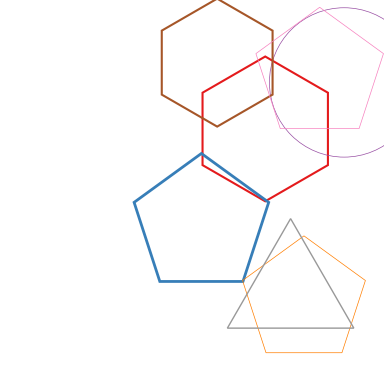[{"shape": "hexagon", "thickness": 1.5, "radius": 0.94, "center": [0.689, 0.665]}, {"shape": "pentagon", "thickness": 2, "radius": 0.92, "center": [0.523, 0.418]}, {"shape": "circle", "thickness": 0.5, "radius": 0.97, "center": [0.894, 0.786]}, {"shape": "pentagon", "thickness": 0.5, "radius": 0.84, "center": [0.79, 0.22]}, {"shape": "hexagon", "thickness": 1.5, "radius": 0.83, "center": [0.564, 0.837]}, {"shape": "pentagon", "thickness": 0.5, "radius": 0.87, "center": [0.83, 0.807]}, {"shape": "triangle", "thickness": 1, "radius": 0.95, "center": [0.755, 0.243]}]